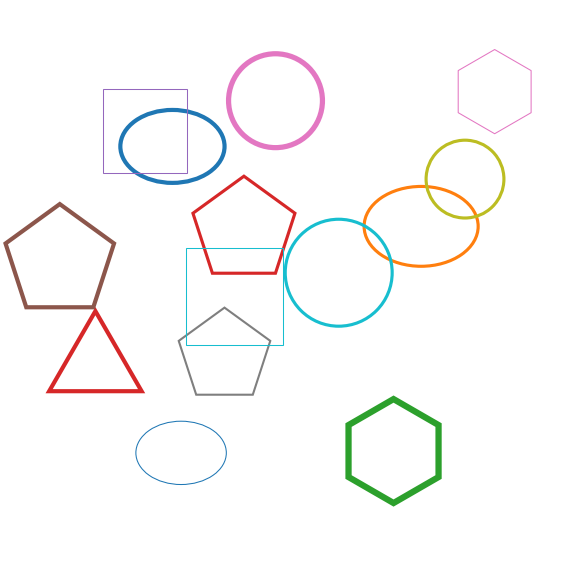[{"shape": "oval", "thickness": 2, "radius": 0.45, "center": [0.299, 0.746]}, {"shape": "oval", "thickness": 0.5, "radius": 0.39, "center": [0.314, 0.215]}, {"shape": "oval", "thickness": 1.5, "radius": 0.49, "center": [0.729, 0.607]}, {"shape": "hexagon", "thickness": 3, "radius": 0.45, "center": [0.681, 0.218]}, {"shape": "triangle", "thickness": 2, "radius": 0.46, "center": [0.165, 0.368]}, {"shape": "pentagon", "thickness": 1.5, "radius": 0.46, "center": [0.422, 0.601]}, {"shape": "square", "thickness": 0.5, "radius": 0.36, "center": [0.251, 0.771]}, {"shape": "pentagon", "thickness": 2, "radius": 0.49, "center": [0.104, 0.547]}, {"shape": "circle", "thickness": 2.5, "radius": 0.41, "center": [0.477, 0.825]}, {"shape": "hexagon", "thickness": 0.5, "radius": 0.36, "center": [0.857, 0.84]}, {"shape": "pentagon", "thickness": 1, "radius": 0.42, "center": [0.389, 0.383]}, {"shape": "circle", "thickness": 1.5, "radius": 0.34, "center": [0.805, 0.689]}, {"shape": "circle", "thickness": 1.5, "radius": 0.46, "center": [0.586, 0.527]}, {"shape": "square", "thickness": 0.5, "radius": 0.42, "center": [0.406, 0.485]}]